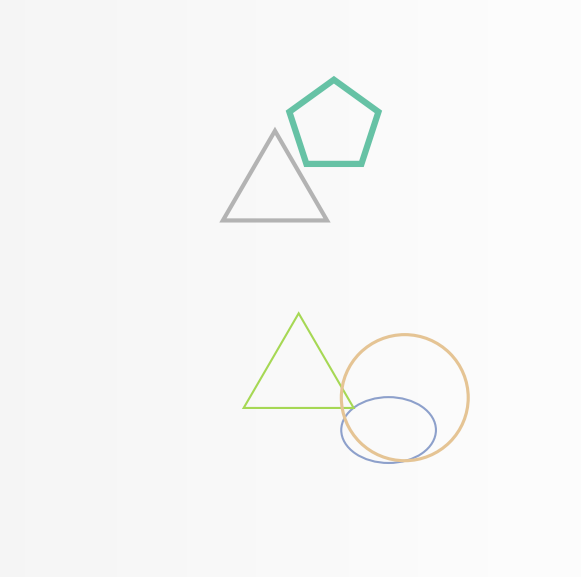[{"shape": "pentagon", "thickness": 3, "radius": 0.4, "center": [0.574, 0.781]}, {"shape": "oval", "thickness": 1, "radius": 0.41, "center": [0.669, 0.254]}, {"shape": "triangle", "thickness": 1, "radius": 0.55, "center": [0.514, 0.347]}, {"shape": "circle", "thickness": 1.5, "radius": 0.55, "center": [0.696, 0.311]}, {"shape": "triangle", "thickness": 2, "radius": 0.52, "center": [0.473, 0.669]}]